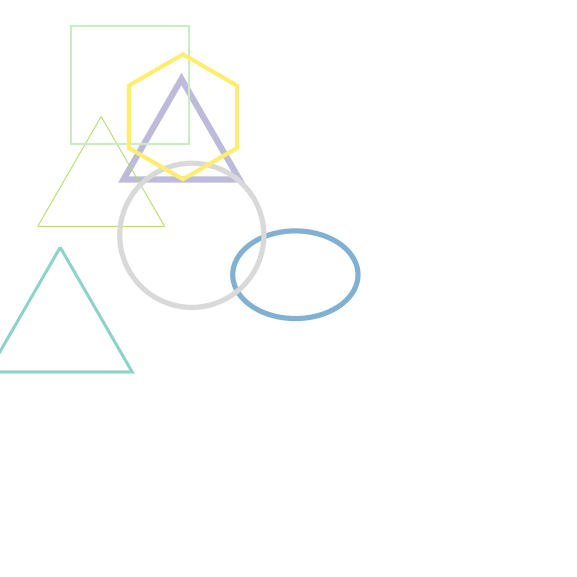[{"shape": "triangle", "thickness": 1.5, "radius": 0.72, "center": [0.104, 0.427]}, {"shape": "triangle", "thickness": 3, "radius": 0.58, "center": [0.314, 0.746]}, {"shape": "oval", "thickness": 2.5, "radius": 0.54, "center": [0.511, 0.523]}, {"shape": "triangle", "thickness": 0.5, "radius": 0.63, "center": [0.175, 0.671]}, {"shape": "circle", "thickness": 2.5, "radius": 0.62, "center": [0.332, 0.592]}, {"shape": "square", "thickness": 1, "radius": 0.51, "center": [0.226, 0.851]}, {"shape": "hexagon", "thickness": 2, "radius": 0.54, "center": [0.317, 0.797]}]